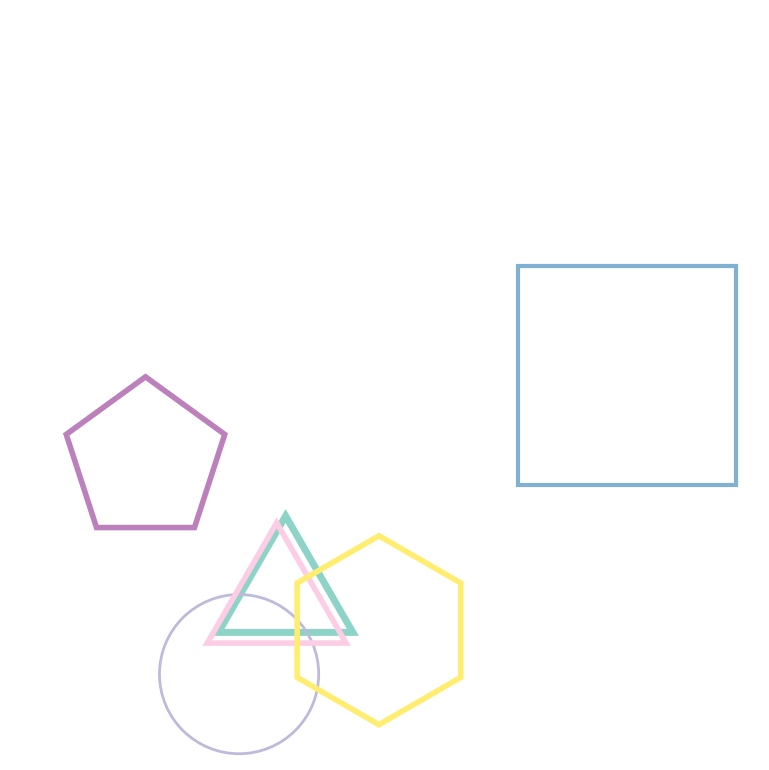[{"shape": "triangle", "thickness": 2.5, "radius": 0.5, "center": [0.371, 0.229]}, {"shape": "circle", "thickness": 1, "radius": 0.52, "center": [0.31, 0.125]}, {"shape": "square", "thickness": 1.5, "radius": 0.71, "center": [0.814, 0.512]}, {"shape": "triangle", "thickness": 2, "radius": 0.52, "center": [0.359, 0.217]}, {"shape": "pentagon", "thickness": 2, "radius": 0.54, "center": [0.189, 0.402]}, {"shape": "hexagon", "thickness": 2, "radius": 0.61, "center": [0.492, 0.182]}]